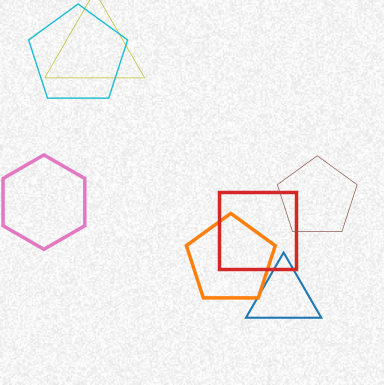[{"shape": "triangle", "thickness": 1.5, "radius": 0.56, "center": [0.737, 0.231]}, {"shape": "pentagon", "thickness": 2.5, "radius": 0.61, "center": [0.6, 0.324]}, {"shape": "square", "thickness": 2.5, "radius": 0.5, "center": [0.668, 0.401]}, {"shape": "pentagon", "thickness": 0.5, "radius": 0.55, "center": [0.824, 0.487]}, {"shape": "hexagon", "thickness": 2.5, "radius": 0.61, "center": [0.114, 0.475]}, {"shape": "triangle", "thickness": 0.5, "radius": 0.75, "center": [0.246, 0.873]}, {"shape": "pentagon", "thickness": 1, "radius": 0.68, "center": [0.203, 0.854]}]